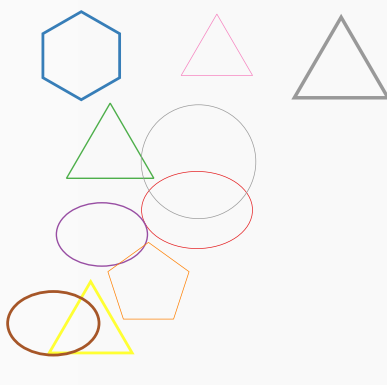[{"shape": "oval", "thickness": 0.5, "radius": 0.72, "center": [0.508, 0.455]}, {"shape": "hexagon", "thickness": 2, "radius": 0.57, "center": [0.21, 0.855]}, {"shape": "triangle", "thickness": 1, "radius": 0.65, "center": [0.284, 0.602]}, {"shape": "oval", "thickness": 1, "radius": 0.59, "center": [0.263, 0.391]}, {"shape": "pentagon", "thickness": 0.5, "radius": 0.55, "center": [0.383, 0.26]}, {"shape": "triangle", "thickness": 2, "radius": 0.62, "center": [0.234, 0.145]}, {"shape": "oval", "thickness": 2, "radius": 0.59, "center": [0.138, 0.16]}, {"shape": "triangle", "thickness": 0.5, "radius": 0.53, "center": [0.56, 0.857]}, {"shape": "circle", "thickness": 0.5, "radius": 0.74, "center": [0.512, 0.58]}, {"shape": "triangle", "thickness": 2.5, "radius": 0.7, "center": [0.88, 0.816]}]